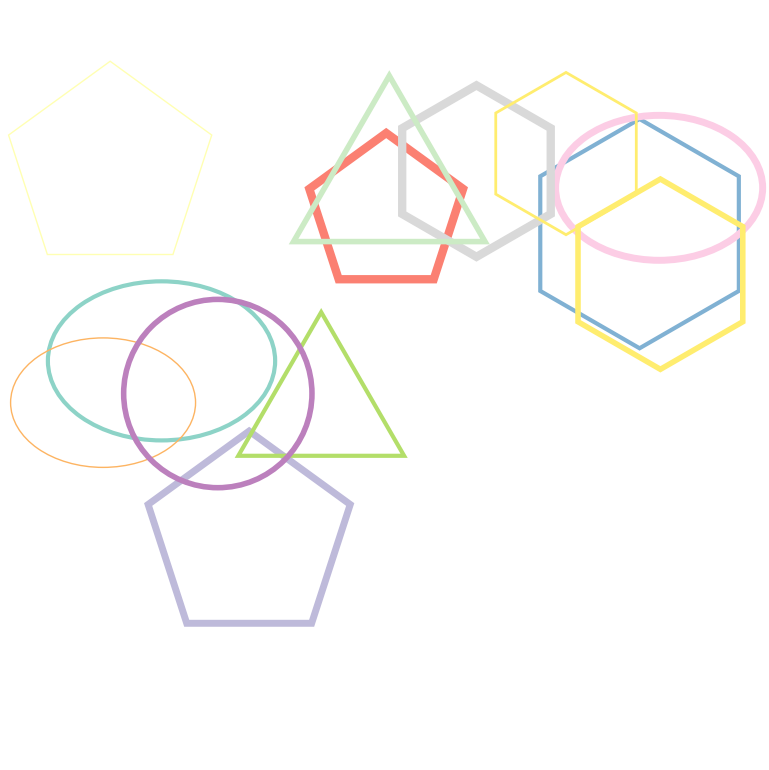[{"shape": "oval", "thickness": 1.5, "radius": 0.74, "center": [0.21, 0.531]}, {"shape": "pentagon", "thickness": 0.5, "radius": 0.69, "center": [0.143, 0.782]}, {"shape": "pentagon", "thickness": 2.5, "radius": 0.69, "center": [0.324, 0.302]}, {"shape": "pentagon", "thickness": 3, "radius": 0.52, "center": [0.502, 0.722]}, {"shape": "hexagon", "thickness": 1.5, "radius": 0.74, "center": [0.831, 0.697]}, {"shape": "oval", "thickness": 0.5, "radius": 0.6, "center": [0.134, 0.477]}, {"shape": "triangle", "thickness": 1.5, "radius": 0.62, "center": [0.417, 0.47]}, {"shape": "oval", "thickness": 2.5, "radius": 0.67, "center": [0.856, 0.756]}, {"shape": "hexagon", "thickness": 3, "radius": 0.56, "center": [0.619, 0.778]}, {"shape": "circle", "thickness": 2, "radius": 0.61, "center": [0.283, 0.489]}, {"shape": "triangle", "thickness": 2, "radius": 0.72, "center": [0.506, 0.758]}, {"shape": "hexagon", "thickness": 1, "radius": 0.53, "center": [0.735, 0.801]}, {"shape": "hexagon", "thickness": 2, "radius": 0.62, "center": [0.858, 0.644]}]